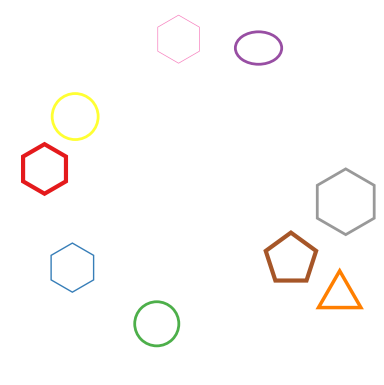[{"shape": "hexagon", "thickness": 3, "radius": 0.32, "center": [0.116, 0.561]}, {"shape": "hexagon", "thickness": 1, "radius": 0.32, "center": [0.188, 0.305]}, {"shape": "circle", "thickness": 2, "radius": 0.29, "center": [0.407, 0.159]}, {"shape": "oval", "thickness": 2, "radius": 0.3, "center": [0.672, 0.875]}, {"shape": "triangle", "thickness": 2.5, "radius": 0.32, "center": [0.882, 0.233]}, {"shape": "circle", "thickness": 2, "radius": 0.3, "center": [0.195, 0.697]}, {"shape": "pentagon", "thickness": 3, "radius": 0.34, "center": [0.756, 0.327]}, {"shape": "hexagon", "thickness": 0.5, "radius": 0.31, "center": [0.464, 0.898]}, {"shape": "hexagon", "thickness": 2, "radius": 0.43, "center": [0.898, 0.476]}]